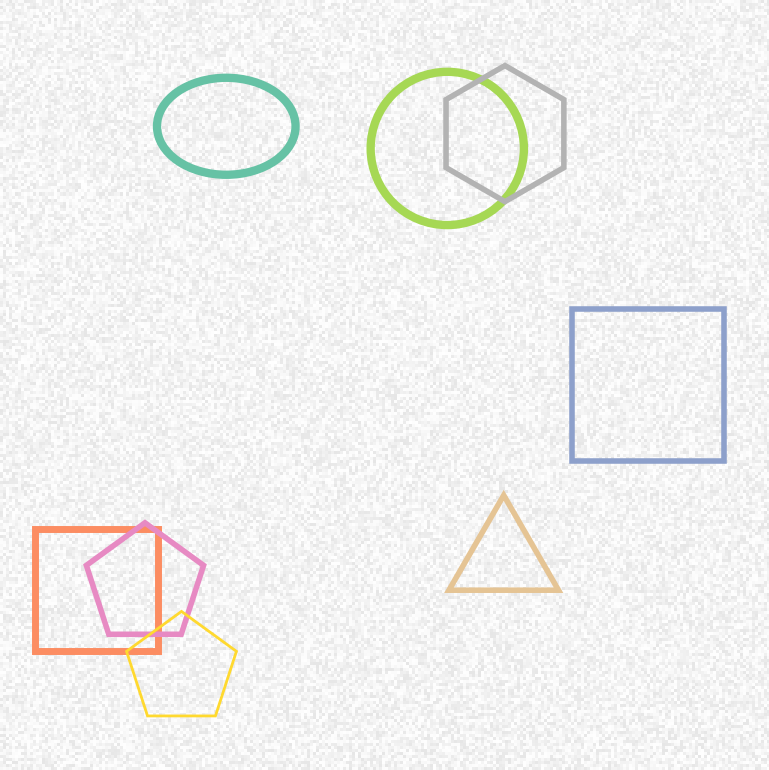[{"shape": "oval", "thickness": 3, "radius": 0.45, "center": [0.294, 0.836]}, {"shape": "square", "thickness": 2.5, "radius": 0.4, "center": [0.126, 0.234]}, {"shape": "square", "thickness": 2, "radius": 0.49, "center": [0.841, 0.5]}, {"shape": "pentagon", "thickness": 2, "radius": 0.4, "center": [0.188, 0.241]}, {"shape": "circle", "thickness": 3, "radius": 0.5, "center": [0.581, 0.807]}, {"shape": "pentagon", "thickness": 1, "radius": 0.38, "center": [0.236, 0.131]}, {"shape": "triangle", "thickness": 2, "radius": 0.41, "center": [0.654, 0.275]}, {"shape": "hexagon", "thickness": 2, "radius": 0.44, "center": [0.656, 0.827]}]